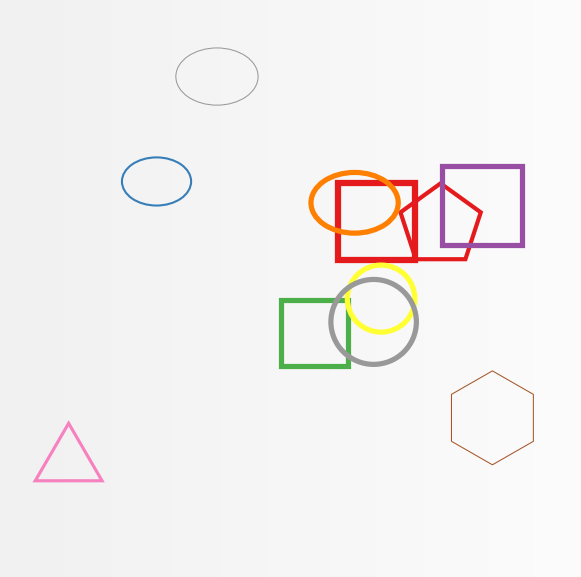[{"shape": "square", "thickness": 3, "radius": 0.33, "center": [0.648, 0.615]}, {"shape": "pentagon", "thickness": 2, "radius": 0.36, "center": [0.758, 0.609]}, {"shape": "oval", "thickness": 1, "radius": 0.3, "center": [0.269, 0.685]}, {"shape": "square", "thickness": 2.5, "radius": 0.29, "center": [0.541, 0.422]}, {"shape": "square", "thickness": 2.5, "radius": 0.34, "center": [0.829, 0.643]}, {"shape": "oval", "thickness": 2.5, "radius": 0.38, "center": [0.61, 0.648]}, {"shape": "circle", "thickness": 2.5, "radius": 0.29, "center": [0.656, 0.482]}, {"shape": "hexagon", "thickness": 0.5, "radius": 0.41, "center": [0.847, 0.276]}, {"shape": "triangle", "thickness": 1.5, "radius": 0.33, "center": [0.118, 0.2]}, {"shape": "circle", "thickness": 2.5, "radius": 0.37, "center": [0.643, 0.442]}, {"shape": "oval", "thickness": 0.5, "radius": 0.35, "center": [0.373, 0.867]}]